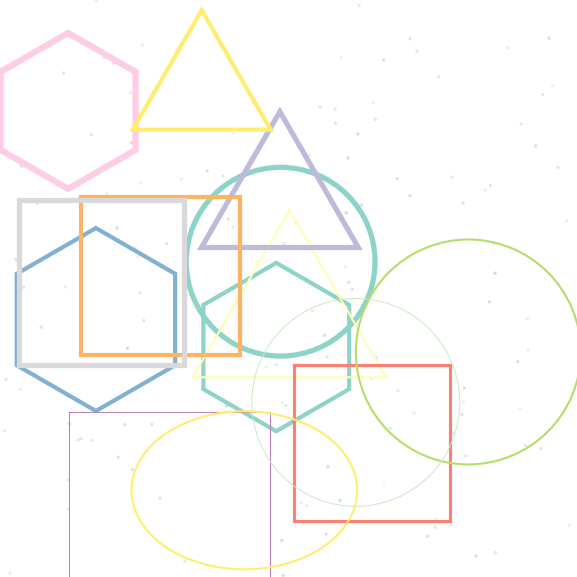[{"shape": "circle", "thickness": 2.5, "radius": 0.82, "center": [0.486, 0.546]}, {"shape": "hexagon", "thickness": 2, "radius": 0.73, "center": [0.478, 0.398]}, {"shape": "triangle", "thickness": 1, "radius": 0.96, "center": [0.501, 0.442]}, {"shape": "triangle", "thickness": 2.5, "radius": 0.78, "center": [0.485, 0.649]}, {"shape": "square", "thickness": 1.5, "radius": 0.68, "center": [0.645, 0.232]}, {"shape": "hexagon", "thickness": 2, "radius": 0.79, "center": [0.166, 0.446]}, {"shape": "square", "thickness": 2, "radius": 0.68, "center": [0.278, 0.521]}, {"shape": "circle", "thickness": 1, "radius": 0.97, "center": [0.811, 0.39]}, {"shape": "hexagon", "thickness": 3, "radius": 0.67, "center": [0.118, 0.807]}, {"shape": "square", "thickness": 2.5, "radius": 0.71, "center": [0.176, 0.51]}, {"shape": "square", "thickness": 0.5, "radius": 0.87, "center": [0.294, 0.111]}, {"shape": "circle", "thickness": 0.5, "radius": 0.9, "center": [0.616, 0.302]}, {"shape": "oval", "thickness": 1, "radius": 0.98, "center": [0.423, 0.15]}, {"shape": "triangle", "thickness": 2, "radius": 0.69, "center": [0.349, 0.844]}]